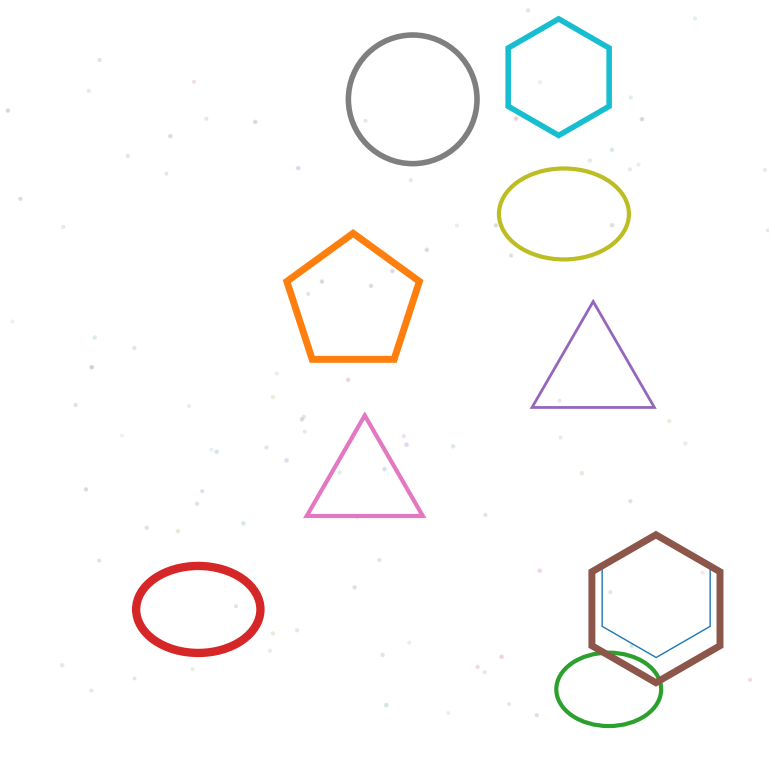[{"shape": "hexagon", "thickness": 0.5, "radius": 0.4, "center": [0.852, 0.227]}, {"shape": "pentagon", "thickness": 2.5, "radius": 0.45, "center": [0.459, 0.607]}, {"shape": "oval", "thickness": 1.5, "radius": 0.34, "center": [0.791, 0.105]}, {"shape": "oval", "thickness": 3, "radius": 0.4, "center": [0.258, 0.209]}, {"shape": "triangle", "thickness": 1, "radius": 0.46, "center": [0.77, 0.517]}, {"shape": "hexagon", "thickness": 2.5, "radius": 0.48, "center": [0.852, 0.209]}, {"shape": "triangle", "thickness": 1.5, "radius": 0.44, "center": [0.474, 0.373]}, {"shape": "circle", "thickness": 2, "radius": 0.42, "center": [0.536, 0.871]}, {"shape": "oval", "thickness": 1.5, "radius": 0.42, "center": [0.732, 0.722]}, {"shape": "hexagon", "thickness": 2, "radius": 0.38, "center": [0.726, 0.9]}]